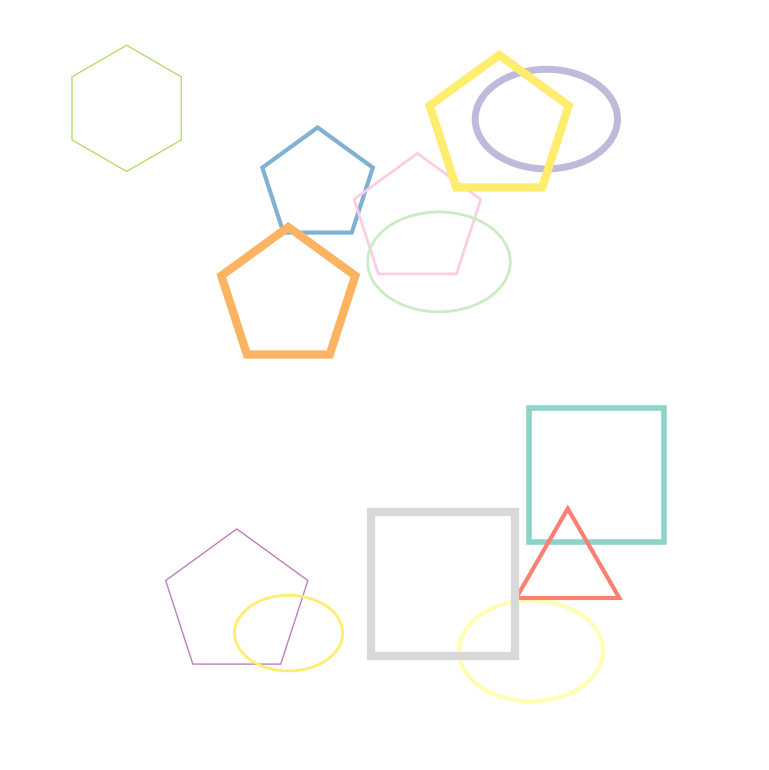[{"shape": "square", "thickness": 2, "radius": 0.44, "center": [0.775, 0.383]}, {"shape": "oval", "thickness": 1.5, "radius": 0.47, "center": [0.69, 0.155]}, {"shape": "oval", "thickness": 2.5, "radius": 0.46, "center": [0.71, 0.845]}, {"shape": "triangle", "thickness": 1.5, "radius": 0.39, "center": [0.737, 0.262]}, {"shape": "pentagon", "thickness": 1.5, "radius": 0.38, "center": [0.412, 0.759]}, {"shape": "pentagon", "thickness": 3, "radius": 0.46, "center": [0.374, 0.614]}, {"shape": "hexagon", "thickness": 0.5, "radius": 0.41, "center": [0.164, 0.859]}, {"shape": "pentagon", "thickness": 1, "radius": 0.43, "center": [0.542, 0.714]}, {"shape": "square", "thickness": 3, "radius": 0.47, "center": [0.575, 0.241]}, {"shape": "pentagon", "thickness": 0.5, "radius": 0.49, "center": [0.307, 0.216]}, {"shape": "oval", "thickness": 1, "radius": 0.46, "center": [0.57, 0.66]}, {"shape": "oval", "thickness": 1, "radius": 0.35, "center": [0.375, 0.178]}, {"shape": "pentagon", "thickness": 3, "radius": 0.47, "center": [0.648, 0.833]}]